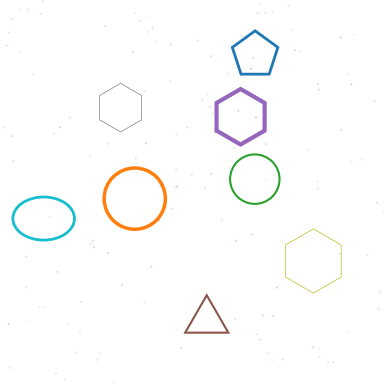[{"shape": "pentagon", "thickness": 2, "radius": 0.31, "center": [0.663, 0.858]}, {"shape": "circle", "thickness": 2.5, "radius": 0.4, "center": [0.35, 0.484]}, {"shape": "circle", "thickness": 1.5, "radius": 0.32, "center": [0.662, 0.535]}, {"shape": "hexagon", "thickness": 3, "radius": 0.36, "center": [0.625, 0.697]}, {"shape": "triangle", "thickness": 1.5, "radius": 0.32, "center": [0.537, 0.168]}, {"shape": "hexagon", "thickness": 0.5, "radius": 0.32, "center": [0.313, 0.72]}, {"shape": "hexagon", "thickness": 0.5, "radius": 0.42, "center": [0.814, 0.322]}, {"shape": "oval", "thickness": 2, "radius": 0.4, "center": [0.113, 0.432]}]